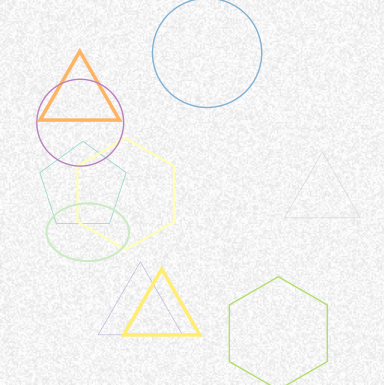[{"shape": "pentagon", "thickness": 0.5, "radius": 0.59, "center": [0.216, 0.515]}, {"shape": "hexagon", "thickness": 1.5, "radius": 0.72, "center": [0.326, 0.497]}, {"shape": "triangle", "thickness": 0.5, "radius": 0.63, "center": [0.365, 0.194]}, {"shape": "circle", "thickness": 1, "radius": 0.71, "center": [0.538, 0.863]}, {"shape": "triangle", "thickness": 2.5, "radius": 0.6, "center": [0.207, 0.748]}, {"shape": "hexagon", "thickness": 1, "radius": 0.73, "center": [0.723, 0.134]}, {"shape": "triangle", "thickness": 0.5, "radius": 0.57, "center": [0.837, 0.491]}, {"shape": "circle", "thickness": 1, "radius": 0.56, "center": [0.208, 0.681]}, {"shape": "oval", "thickness": 1.5, "radius": 0.54, "center": [0.228, 0.397]}, {"shape": "triangle", "thickness": 2.5, "radius": 0.57, "center": [0.42, 0.187]}]